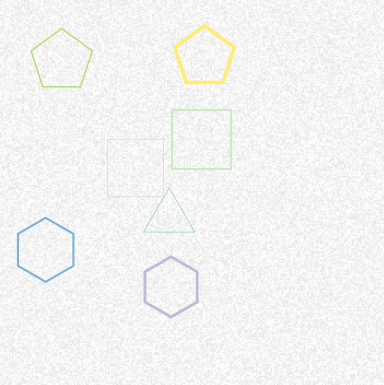[{"shape": "triangle", "thickness": 0.5, "radius": 0.38, "center": [0.439, 0.436]}, {"shape": "hexagon", "thickness": 2, "radius": 0.39, "center": [0.444, 0.255]}, {"shape": "hexagon", "thickness": 1.5, "radius": 0.42, "center": [0.119, 0.351]}, {"shape": "pentagon", "thickness": 1, "radius": 0.42, "center": [0.16, 0.842]}, {"shape": "square", "thickness": 0.5, "radius": 0.37, "center": [0.351, 0.565]}, {"shape": "square", "thickness": 1.5, "radius": 0.38, "center": [0.522, 0.638]}, {"shape": "pentagon", "thickness": 2.5, "radius": 0.41, "center": [0.531, 0.852]}]